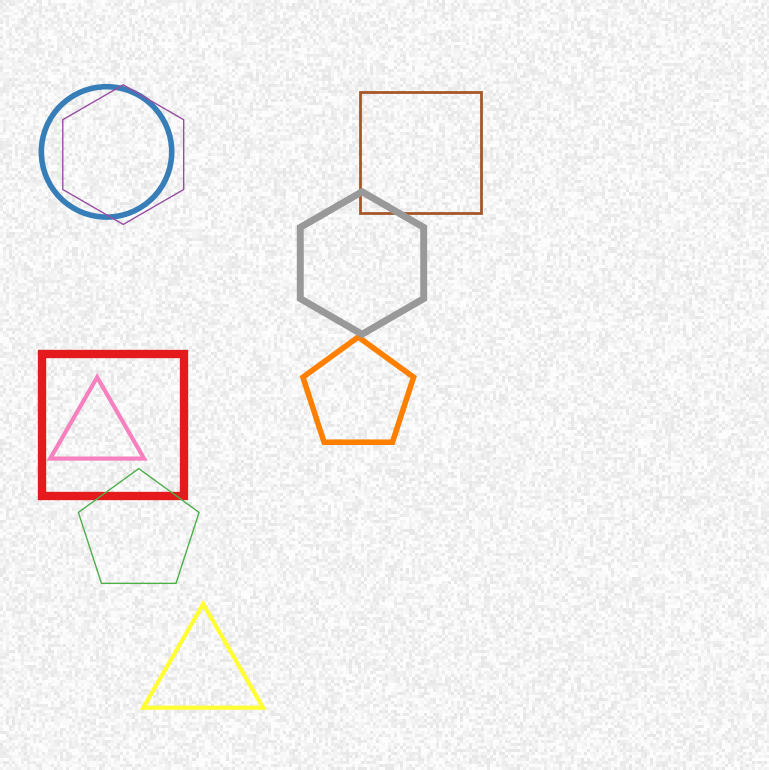[{"shape": "square", "thickness": 3, "radius": 0.46, "center": [0.147, 0.448]}, {"shape": "circle", "thickness": 2, "radius": 0.42, "center": [0.138, 0.803]}, {"shape": "pentagon", "thickness": 0.5, "radius": 0.41, "center": [0.18, 0.309]}, {"shape": "hexagon", "thickness": 0.5, "radius": 0.45, "center": [0.16, 0.799]}, {"shape": "pentagon", "thickness": 2, "radius": 0.38, "center": [0.465, 0.487]}, {"shape": "triangle", "thickness": 1.5, "radius": 0.45, "center": [0.264, 0.126]}, {"shape": "square", "thickness": 1, "radius": 0.39, "center": [0.546, 0.802]}, {"shape": "triangle", "thickness": 1.5, "radius": 0.35, "center": [0.126, 0.44]}, {"shape": "hexagon", "thickness": 2.5, "radius": 0.46, "center": [0.47, 0.658]}]